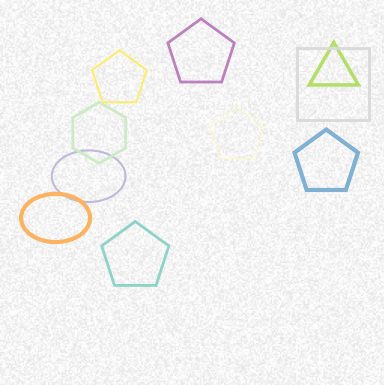[{"shape": "pentagon", "thickness": 2, "radius": 0.46, "center": [0.351, 0.333]}, {"shape": "pentagon", "thickness": 0.5, "radius": 0.37, "center": [0.616, 0.648]}, {"shape": "oval", "thickness": 1.5, "radius": 0.48, "center": [0.23, 0.542]}, {"shape": "pentagon", "thickness": 3, "radius": 0.43, "center": [0.847, 0.577]}, {"shape": "oval", "thickness": 3, "radius": 0.45, "center": [0.144, 0.434]}, {"shape": "triangle", "thickness": 2.5, "radius": 0.37, "center": [0.867, 0.816]}, {"shape": "square", "thickness": 2, "radius": 0.46, "center": [0.865, 0.782]}, {"shape": "pentagon", "thickness": 2, "radius": 0.45, "center": [0.522, 0.86]}, {"shape": "hexagon", "thickness": 2, "radius": 0.4, "center": [0.258, 0.655]}, {"shape": "pentagon", "thickness": 1.5, "radius": 0.37, "center": [0.31, 0.795]}]